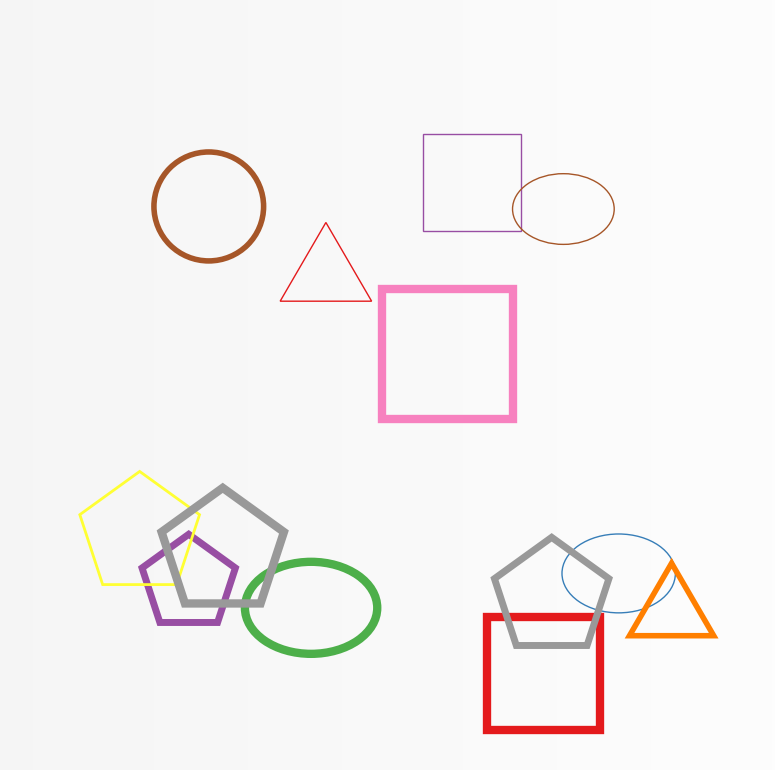[{"shape": "square", "thickness": 3, "radius": 0.36, "center": [0.701, 0.126]}, {"shape": "triangle", "thickness": 0.5, "radius": 0.34, "center": [0.421, 0.643]}, {"shape": "oval", "thickness": 0.5, "radius": 0.37, "center": [0.798, 0.255]}, {"shape": "oval", "thickness": 3, "radius": 0.43, "center": [0.401, 0.211]}, {"shape": "square", "thickness": 0.5, "radius": 0.32, "center": [0.609, 0.763]}, {"shape": "pentagon", "thickness": 2.5, "radius": 0.32, "center": [0.244, 0.243]}, {"shape": "triangle", "thickness": 2, "radius": 0.31, "center": [0.867, 0.206]}, {"shape": "pentagon", "thickness": 1, "radius": 0.41, "center": [0.18, 0.307]}, {"shape": "oval", "thickness": 0.5, "radius": 0.33, "center": [0.727, 0.729]}, {"shape": "circle", "thickness": 2, "radius": 0.35, "center": [0.269, 0.732]}, {"shape": "square", "thickness": 3, "radius": 0.42, "center": [0.578, 0.541]}, {"shape": "pentagon", "thickness": 3, "radius": 0.42, "center": [0.287, 0.283]}, {"shape": "pentagon", "thickness": 2.5, "radius": 0.39, "center": [0.712, 0.225]}]